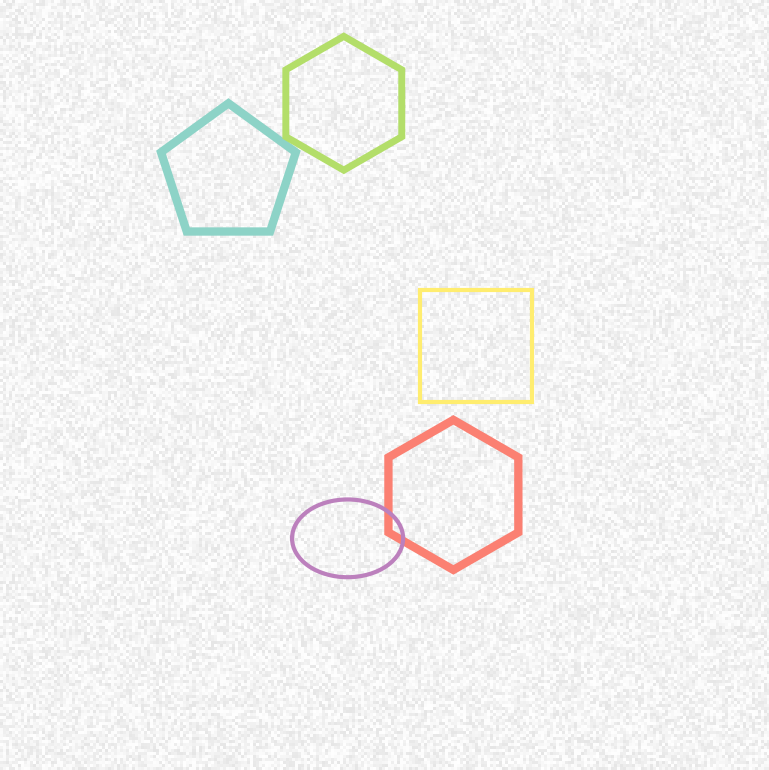[{"shape": "pentagon", "thickness": 3, "radius": 0.46, "center": [0.297, 0.774]}, {"shape": "hexagon", "thickness": 3, "radius": 0.49, "center": [0.589, 0.357]}, {"shape": "hexagon", "thickness": 2.5, "radius": 0.43, "center": [0.446, 0.866]}, {"shape": "oval", "thickness": 1.5, "radius": 0.36, "center": [0.451, 0.301]}, {"shape": "square", "thickness": 1.5, "radius": 0.36, "center": [0.618, 0.551]}]